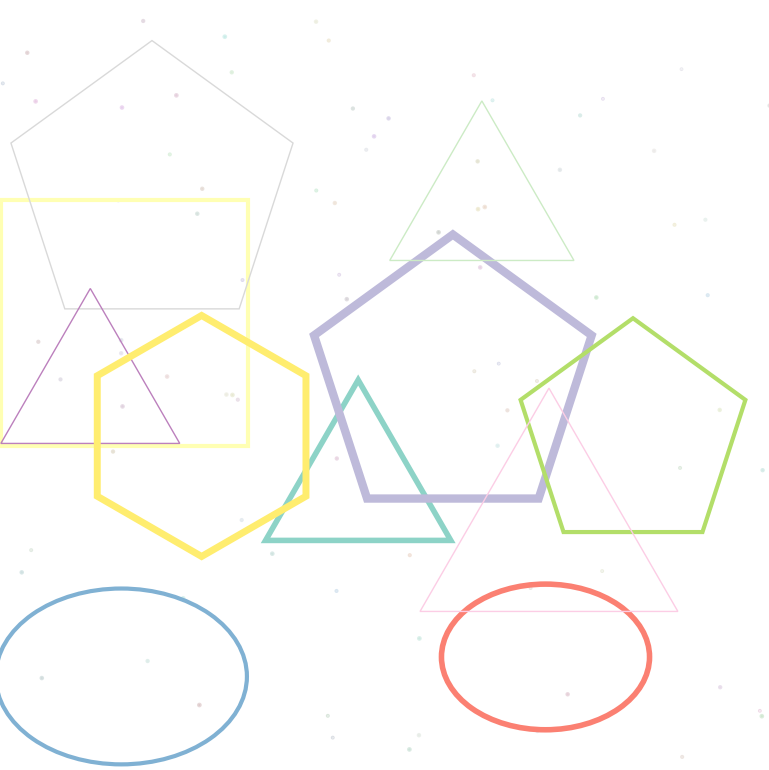[{"shape": "triangle", "thickness": 2, "radius": 0.69, "center": [0.465, 0.368]}, {"shape": "square", "thickness": 1.5, "radius": 0.8, "center": [0.162, 0.58]}, {"shape": "pentagon", "thickness": 3, "radius": 0.95, "center": [0.588, 0.506]}, {"shape": "oval", "thickness": 2, "radius": 0.68, "center": [0.708, 0.147]}, {"shape": "oval", "thickness": 1.5, "radius": 0.82, "center": [0.158, 0.121]}, {"shape": "pentagon", "thickness": 1.5, "radius": 0.77, "center": [0.822, 0.433]}, {"shape": "triangle", "thickness": 0.5, "radius": 0.97, "center": [0.713, 0.303]}, {"shape": "pentagon", "thickness": 0.5, "radius": 0.96, "center": [0.197, 0.755]}, {"shape": "triangle", "thickness": 0.5, "radius": 0.67, "center": [0.117, 0.491]}, {"shape": "triangle", "thickness": 0.5, "radius": 0.69, "center": [0.626, 0.731]}, {"shape": "hexagon", "thickness": 2.5, "radius": 0.78, "center": [0.262, 0.434]}]